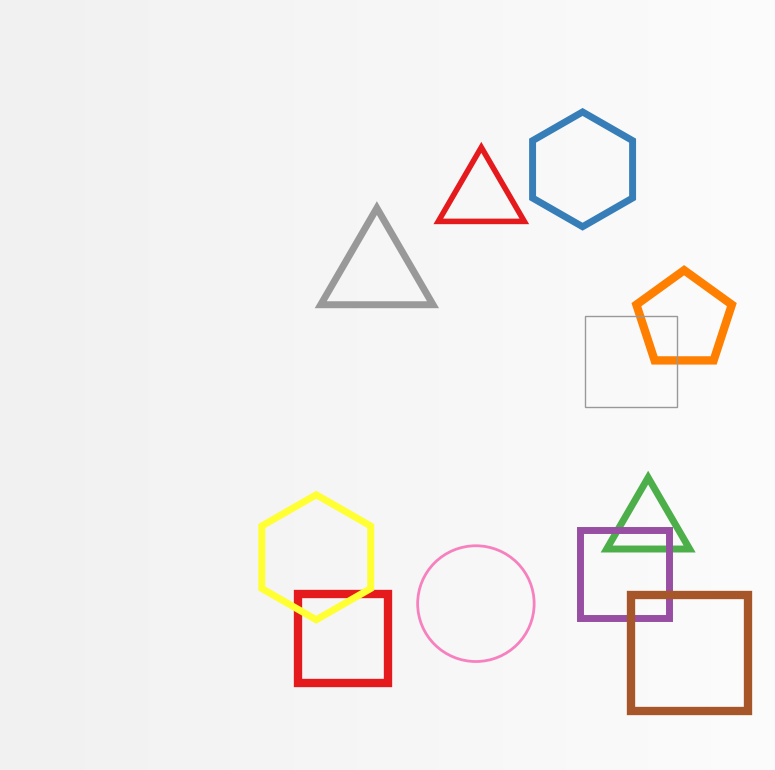[{"shape": "square", "thickness": 3, "radius": 0.29, "center": [0.442, 0.171]}, {"shape": "triangle", "thickness": 2, "radius": 0.32, "center": [0.621, 0.745]}, {"shape": "hexagon", "thickness": 2.5, "radius": 0.37, "center": [0.752, 0.78]}, {"shape": "triangle", "thickness": 2.5, "radius": 0.31, "center": [0.836, 0.318]}, {"shape": "square", "thickness": 2.5, "radius": 0.29, "center": [0.806, 0.255]}, {"shape": "pentagon", "thickness": 3, "radius": 0.32, "center": [0.883, 0.584]}, {"shape": "hexagon", "thickness": 2.5, "radius": 0.41, "center": [0.408, 0.276]}, {"shape": "square", "thickness": 3, "radius": 0.38, "center": [0.889, 0.152]}, {"shape": "circle", "thickness": 1, "radius": 0.38, "center": [0.614, 0.216]}, {"shape": "square", "thickness": 0.5, "radius": 0.3, "center": [0.814, 0.531]}, {"shape": "triangle", "thickness": 2.5, "radius": 0.42, "center": [0.486, 0.646]}]